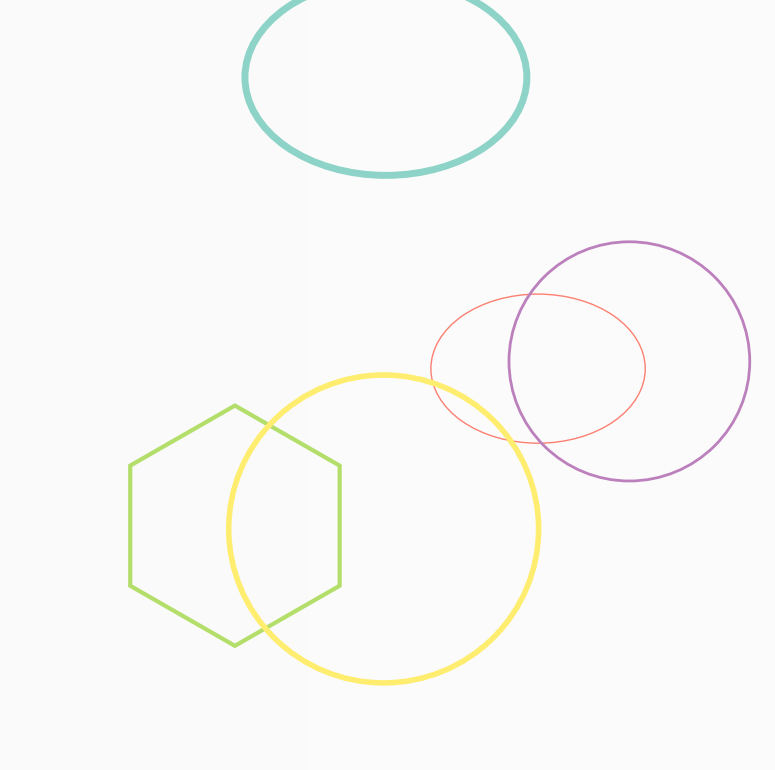[{"shape": "oval", "thickness": 2.5, "radius": 0.91, "center": [0.498, 0.9]}, {"shape": "oval", "thickness": 0.5, "radius": 0.69, "center": [0.694, 0.521]}, {"shape": "hexagon", "thickness": 1.5, "radius": 0.78, "center": [0.303, 0.317]}, {"shape": "circle", "thickness": 1, "radius": 0.78, "center": [0.812, 0.531]}, {"shape": "circle", "thickness": 2, "radius": 1.0, "center": [0.495, 0.313]}]